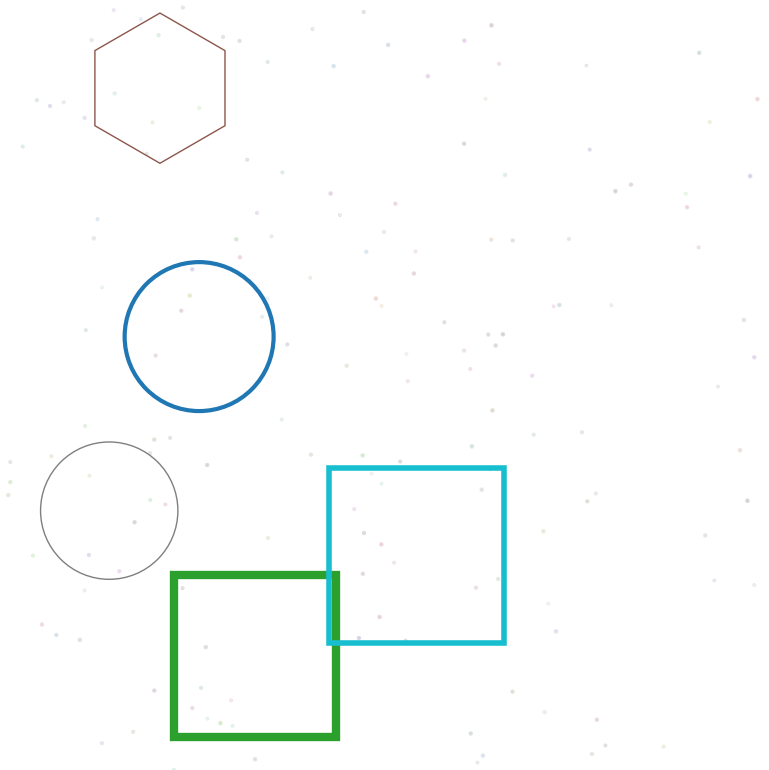[{"shape": "circle", "thickness": 1.5, "radius": 0.48, "center": [0.259, 0.563]}, {"shape": "square", "thickness": 3, "radius": 0.53, "center": [0.331, 0.148]}, {"shape": "hexagon", "thickness": 0.5, "radius": 0.49, "center": [0.208, 0.886]}, {"shape": "circle", "thickness": 0.5, "radius": 0.45, "center": [0.142, 0.337]}, {"shape": "square", "thickness": 2, "radius": 0.57, "center": [0.541, 0.279]}]